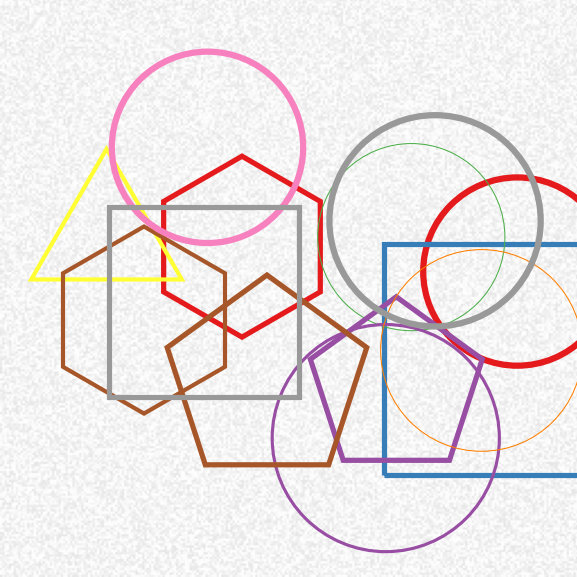[{"shape": "circle", "thickness": 3, "radius": 0.81, "center": [0.896, 0.529]}, {"shape": "hexagon", "thickness": 2.5, "radius": 0.78, "center": [0.419, 0.572]}, {"shape": "square", "thickness": 2.5, "radius": 1.0, "center": [0.865, 0.376]}, {"shape": "circle", "thickness": 0.5, "radius": 0.81, "center": [0.712, 0.589]}, {"shape": "circle", "thickness": 1.5, "radius": 0.98, "center": [0.668, 0.241]}, {"shape": "pentagon", "thickness": 2.5, "radius": 0.78, "center": [0.686, 0.329]}, {"shape": "circle", "thickness": 0.5, "radius": 0.87, "center": [0.834, 0.392]}, {"shape": "triangle", "thickness": 2, "radius": 0.75, "center": [0.184, 0.59]}, {"shape": "pentagon", "thickness": 2.5, "radius": 0.91, "center": [0.462, 0.341]}, {"shape": "hexagon", "thickness": 2, "radius": 0.81, "center": [0.249, 0.445]}, {"shape": "circle", "thickness": 3, "radius": 0.83, "center": [0.359, 0.744]}, {"shape": "square", "thickness": 2.5, "radius": 0.82, "center": [0.353, 0.476]}, {"shape": "circle", "thickness": 3, "radius": 0.91, "center": [0.753, 0.617]}]